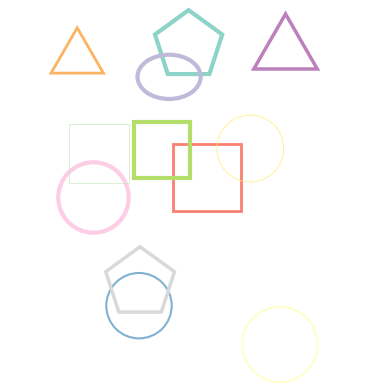[{"shape": "pentagon", "thickness": 3, "radius": 0.46, "center": [0.49, 0.882]}, {"shape": "circle", "thickness": 1, "radius": 0.49, "center": [0.727, 0.105]}, {"shape": "oval", "thickness": 3, "radius": 0.41, "center": [0.439, 0.8]}, {"shape": "square", "thickness": 2, "radius": 0.44, "center": [0.538, 0.539]}, {"shape": "circle", "thickness": 1.5, "radius": 0.42, "center": [0.361, 0.206]}, {"shape": "triangle", "thickness": 2, "radius": 0.39, "center": [0.201, 0.849]}, {"shape": "square", "thickness": 3, "radius": 0.36, "center": [0.421, 0.61]}, {"shape": "circle", "thickness": 3, "radius": 0.46, "center": [0.243, 0.487]}, {"shape": "pentagon", "thickness": 2.5, "radius": 0.47, "center": [0.364, 0.265]}, {"shape": "triangle", "thickness": 2.5, "radius": 0.48, "center": [0.742, 0.868]}, {"shape": "square", "thickness": 0.5, "radius": 0.39, "center": [0.257, 0.601]}, {"shape": "circle", "thickness": 0.5, "radius": 0.43, "center": [0.65, 0.614]}]